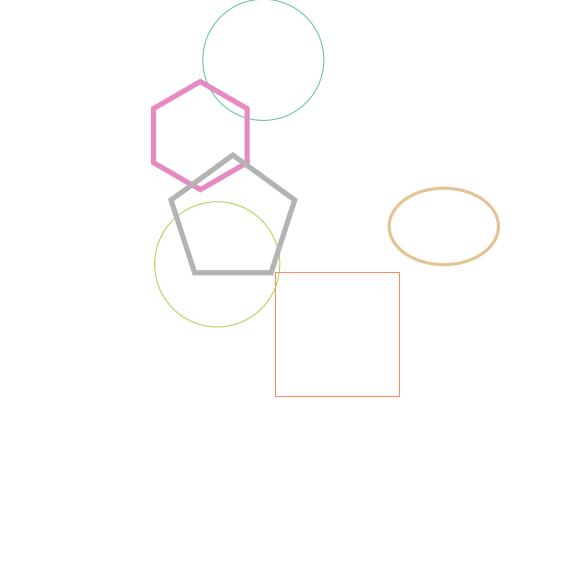[{"shape": "circle", "thickness": 0.5, "radius": 0.52, "center": [0.456, 0.896]}, {"shape": "square", "thickness": 0.5, "radius": 0.54, "center": [0.583, 0.42]}, {"shape": "hexagon", "thickness": 2.5, "radius": 0.47, "center": [0.347, 0.764]}, {"shape": "circle", "thickness": 0.5, "radius": 0.54, "center": [0.376, 0.541]}, {"shape": "oval", "thickness": 1.5, "radius": 0.47, "center": [0.768, 0.607]}, {"shape": "pentagon", "thickness": 2.5, "radius": 0.56, "center": [0.403, 0.618]}]